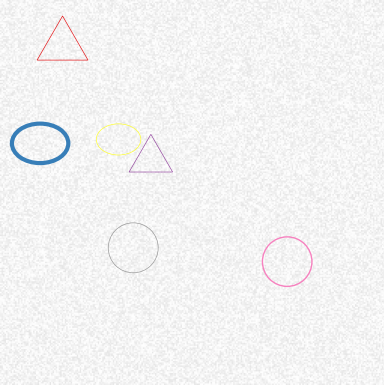[{"shape": "triangle", "thickness": 0.5, "radius": 0.38, "center": [0.162, 0.882]}, {"shape": "oval", "thickness": 3, "radius": 0.37, "center": [0.104, 0.628]}, {"shape": "triangle", "thickness": 0.5, "radius": 0.33, "center": [0.392, 0.586]}, {"shape": "oval", "thickness": 0.5, "radius": 0.29, "center": [0.308, 0.638]}, {"shape": "circle", "thickness": 1, "radius": 0.32, "center": [0.746, 0.32]}, {"shape": "circle", "thickness": 0.5, "radius": 0.32, "center": [0.346, 0.356]}]